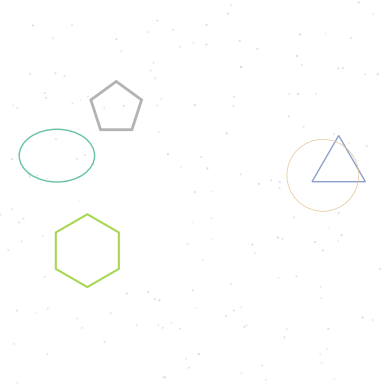[{"shape": "oval", "thickness": 1, "radius": 0.49, "center": [0.148, 0.596]}, {"shape": "triangle", "thickness": 1, "radius": 0.4, "center": [0.88, 0.568]}, {"shape": "hexagon", "thickness": 1.5, "radius": 0.47, "center": [0.227, 0.349]}, {"shape": "circle", "thickness": 0.5, "radius": 0.47, "center": [0.839, 0.545]}, {"shape": "pentagon", "thickness": 2, "radius": 0.35, "center": [0.302, 0.719]}]